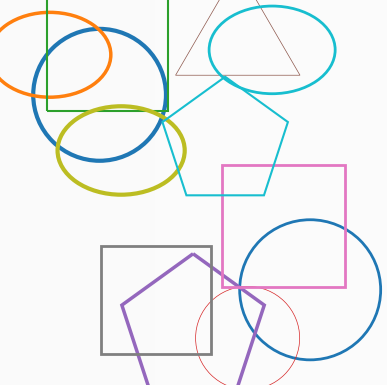[{"shape": "circle", "thickness": 2, "radius": 0.91, "center": [0.8, 0.247]}, {"shape": "circle", "thickness": 3, "radius": 0.86, "center": [0.257, 0.754]}, {"shape": "oval", "thickness": 2.5, "radius": 0.79, "center": [0.129, 0.858]}, {"shape": "square", "thickness": 1.5, "radius": 0.78, "center": [0.278, 0.869]}, {"shape": "circle", "thickness": 0.5, "radius": 0.67, "center": [0.639, 0.122]}, {"shape": "pentagon", "thickness": 2.5, "radius": 0.97, "center": [0.498, 0.148]}, {"shape": "triangle", "thickness": 0.5, "radius": 0.93, "center": [0.614, 0.897]}, {"shape": "square", "thickness": 2, "radius": 0.79, "center": [0.732, 0.413]}, {"shape": "square", "thickness": 2, "radius": 0.71, "center": [0.402, 0.221]}, {"shape": "oval", "thickness": 3, "radius": 0.82, "center": [0.313, 0.609]}, {"shape": "oval", "thickness": 2, "radius": 0.81, "center": [0.702, 0.87]}, {"shape": "pentagon", "thickness": 1.5, "radius": 0.85, "center": [0.581, 0.63]}]